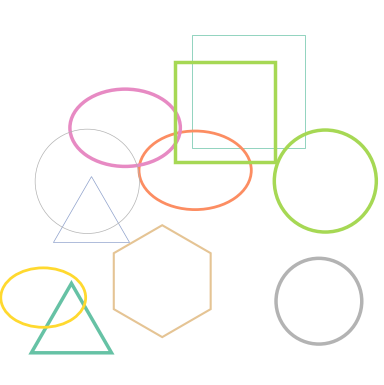[{"shape": "triangle", "thickness": 2.5, "radius": 0.6, "center": [0.186, 0.144]}, {"shape": "square", "thickness": 0.5, "radius": 0.74, "center": [0.645, 0.762]}, {"shape": "oval", "thickness": 2, "radius": 0.73, "center": [0.507, 0.558]}, {"shape": "triangle", "thickness": 0.5, "radius": 0.57, "center": [0.238, 0.427]}, {"shape": "oval", "thickness": 2.5, "radius": 0.72, "center": [0.325, 0.668]}, {"shape": "circle", "thickness": 2.5, "radius": 0.66, "center": [0.845, 0.53]}, {"shape": "square", "thickness": 2.5, "radius": 0.65, "center": [0.584, 0.71]}, {"shape": "oval", "thickness": 2, "radius": 0.55, "center": [0.112, 0.227]}, {"shape": "hexagon", "thickness": 1.5, "radius": 0.73, "center": [0.421, 0.27]}, {"shape": "circle", "thickness": 2.5, "radius": 0.56, "center": [0.828, 0.218]}, {"shape": "circle", "thickness": 0.5, "radius": 0.68, "center": [0.227, 0.529]}]